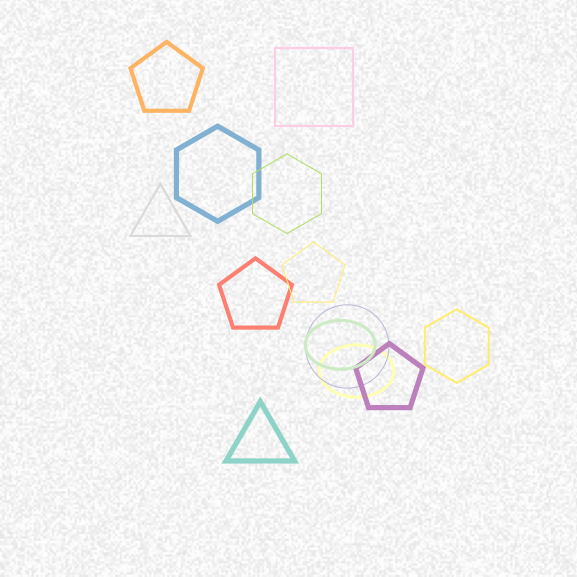[{"shape": "triangle", "thickness": 2.5, "radius": 0.34, "center": [0.451, 0.235]}, {"shape": "oval", "thickness": 1.5, "radius": 0.32, "center": [0.618, 0.357]}, {"shape": "circle", "thickness": 0.5, "radius": 0.36, "center": [0.601, 0.399]}, {"shape": "pentagon", "thickness": 2, "radius": 0.33, "center": [0.442, 0.486]}, {"shape": "hexagon", "thickness": 2.5, "radius": 0.41, "center": [0.377, 0.698]}, {"shape": "pentagon", "thickness": 2, "radius": 0.33, "center": [0.289, 0.861]}, {"shape": "hexagon", "thickness": 0.5, "radius": 0.34, "center": [0.497, 0.664]}, {"shape": "square", "thickness": 1, "radius": 0.34, "center": [0.544, 0.848]}, {"shape": "triangle", "thickness": 1, "radius": 0.3, "center": [0.278, 0.621]}, {"shape": "pentagon", "thickness": 2.5, "radius": 0.31, "center": [0.674, 0.343]}, {"shape": "oval", "thickness": 1.5, "radius": 0.3, "center": [0.589, 0.402]}, {"shape": "hexagon", "thickness": 1, "radius": 0.32, "center": [0.791, 0.4]}, {"shape": "pentagon", "thickness": 0.5, "radius": 0.29, "center": [0.543, 0.523]}]